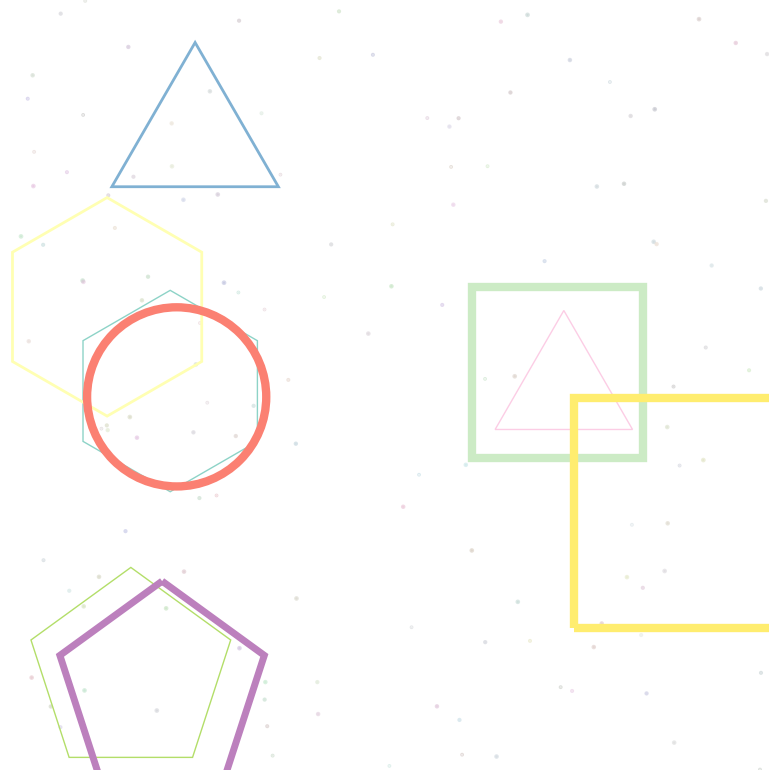[{"shape": "hexagon", "thickness": 0.5, "radius": 0.65, "center": [0.221, 0.492]}, {"shape": "hexagon", "thickness": 1, "radius": 0.71, "center": [0.139, 0.602]}, {"shape": "circle", "thickness": 3, "radius": 0.58, "center": [0.229, 0.485]}, {"shape": "triangle", "thickness": 1, "radius": 0.62, "center": [0.253, 0.82]}, {"shape": "pentagon", "thickness": 0.5, "radius": 0.68, "center": [0.17, 0.127]}, {"shape": "triangle", "thickness": 0.5, "radius": 0.52, "center": [0.732, 0.494]}, {"shape": "pentagon", "thickness": 2.5, "radius": 0.7, "center": [0.211, 0.106]}, {"shape": "square", "thickness": 3, "radius": 0.56, "center": [0.724, 0.516]}, {"shape": "square", "thickness": 3, "radius": 0.75, "center": [0.895, 0.334]}]